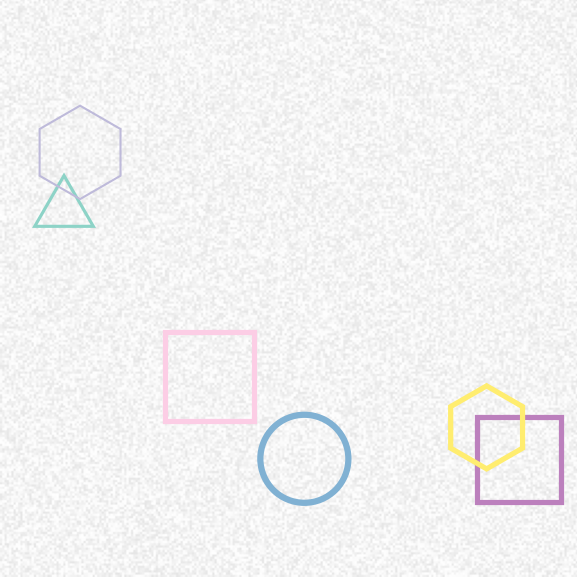[{"shape": "triangle", "thickness": 1.5, "radius": 0.29, "center": [0.111, 0.637]}, {"shape": "hexagon", "thickness": 1, "radius": 0.4, "center": [0.139, 0.735]}, {"shape": "circle", "thickness": 3, "radius": 0.38, "center": [0.527, 0.205]}, {"shape": "square", "thickness": 2.5, "radius": 0.39, "center": [0.363, 0.347]}, {"shape": "square", "thickness": 2.5, "radius": 0.36, "center": [0.899, 0.203]}, {"shape": "hexagon", "thickness": 2.5, "radius": 0.36, "center": [0.843, 0.259]}]